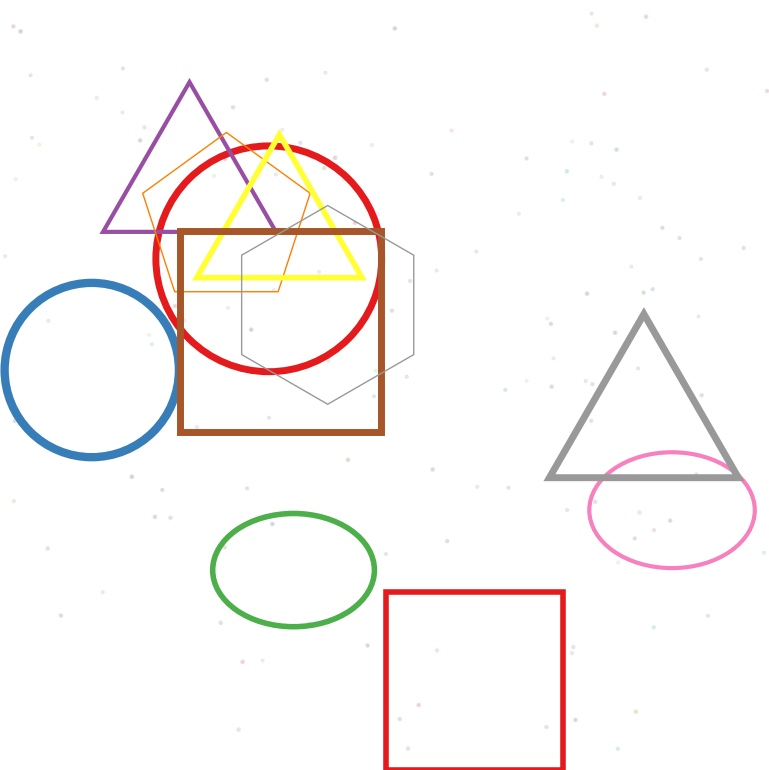[{"shape": "circle", "thickness": 2.5, "radius": 0.73, "center": [0.349, 0.664]}, {"shape": "square", "thickness": 2, "radius": 0.58, "center": [0.616, 0.116]}, {"shape": "circle", "thickness": 3, "radius": 0.57, "center": [0.119, 0.519]}, {"shape": "oval", "thickness": 2, "radius": 0.53, "center": [0.381, 0.26]}, {"shape": "triangle", "thickness": 1.5, "radius": 0.65, "center": [0.246, 0.764]}, {"shape": "pentagon", "thickness": 0.5, "radius": 0.57, "center": [0.294, 0.714]}, {"shape": "triangle", "thickness": 2, "radius": 0.62, "center": [0.363, 0.701]}, {"shape": "square", "thickness": 2.5, "radius": 0.65, "center": [0.365, 0.57]}, {"shape": "oval", "thickness": 1.5, "radius": 0.54, "center": [0.873, 0.337]}, {"shape": "triangle", "thickness": 2.5, "radius": 0.71, "center": [0.836, 0.45]}, {"shape": "hexagon", "thickness": 0.5, "radius": 0.65, "center": [0.426, 0.604]}]